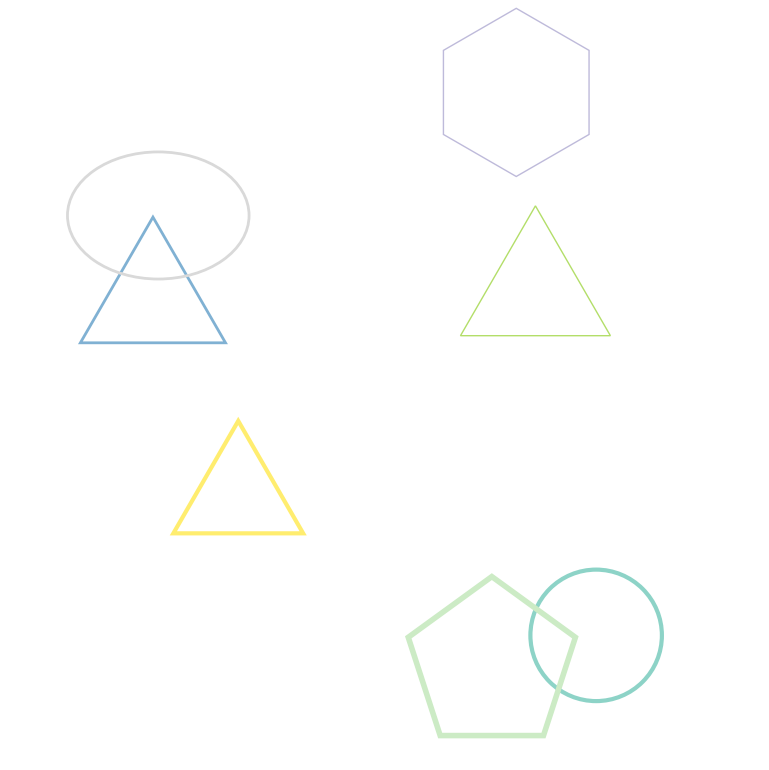[{"shape": "circle", "thickness": 1.5, "radius": 0.43, "center": [0.774, 0.175]}, {"shape": "hexagon", "thickness": 0.5, "radius": 0.55, "center": [0.67, 0.88]}, {"shape": "triangle", "thickness": 1, "radius": 0.54, "center": [0.199, 0.609]}, {"shape": "triangle", "thickness": 0.5, "radius": 0.56, "center": [0.695, 0.62]}, {"shape": "oval", "thickness": 1, "radius": 0.59, "center": [0.206, 0.72]}, {"shape": "pentagon", "thickness": 2, "radius": 0.57, "center": [0.639, 0.137]}, {"shape": "triangle", "thickness": 1.5, "radius": 0.49, "center": [0.309, 0.356]}]